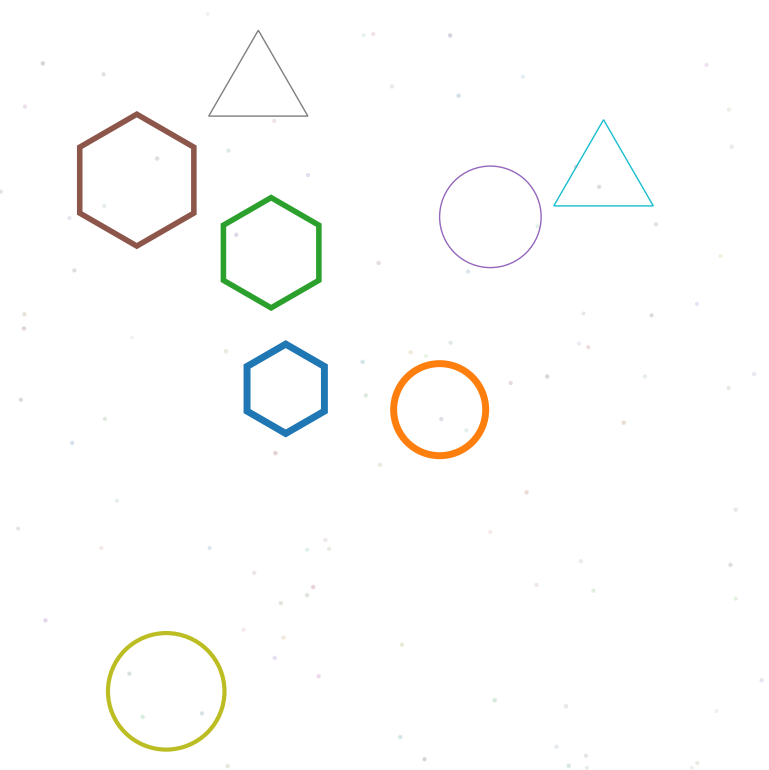[{"shape": "hexagon", "thickness": 2.5, "radius": 0.29, "center": [0.371, 0.495]}, {"shape": "circle", "thickness": 2.5, "radius": 0.3, "center": [0.571, 0.468]}, {"shape": "hexagon", "thickness": 2, "radius": 0.36, "center": [0.352, 0.672]}, {"shape": "circle", "thickness": 0.5, "radius": 0.33, "center": [0.637, 0.718]}, {"shape": "hexagon", "thickness": 2, "radius": 0.43, "center": [0.178, 0.766]}, {"shape": "triangle", "thickness": 0.5, "radius": 0.37, "center": [0.335, 0.886]}, {"shape": "circle", "thickness": 1.5, "radius": 0.38, "center": [0.216, 0.102]}, {"shape": "triangle", "thickness": 0.5, "radius": 0.37, "center": [0.784, 0.77]}]